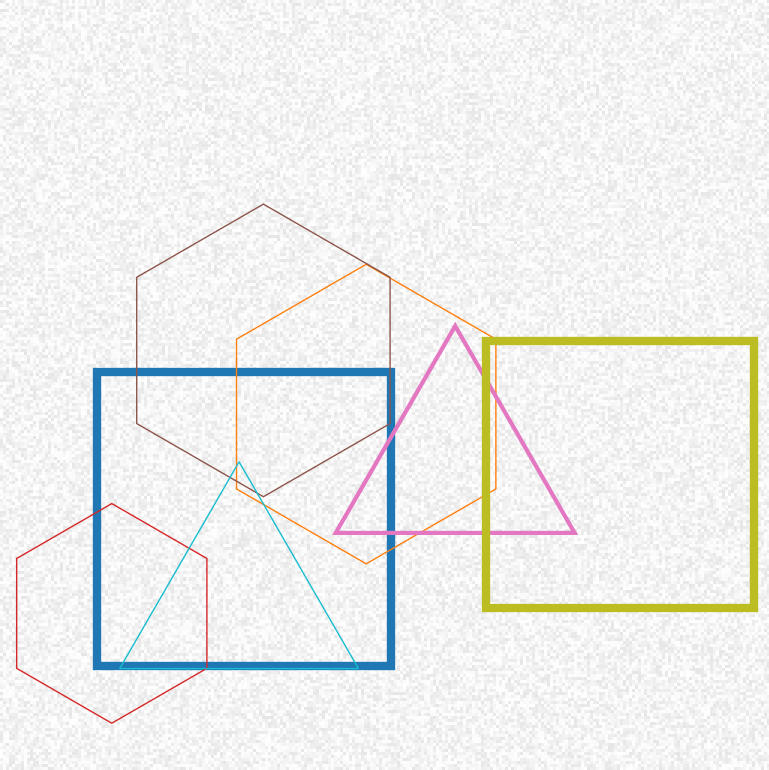[{"shape": "square", "thickness": 3, "radius": 0.95, "center": [0.316, 0.326]}, {"shape": "hexagon", "thickness": 0.5, "radius": 0.97, "center": [0.476, 0.462]}, {"shape": "hexagon", "thickness": 0.5, "radius": 0.71, "center": [0.145, 0.203]}, {"shape": "hexagon", "thickness": 0.5, "radius": 0.95, "center": [0.342, 0.545]}, {"shape": "triangle", "thickness": 1.5, "radius": 0.9, "center": [0.591, 0.397]}, {"shape": "square", "thickness": 3, "radius": 0.87, "center": [0.805, 0.384]}, {"shape": "triangle", "thickness": 0.5, "radius": 0.9, "center": [0.31, 0.221]}]